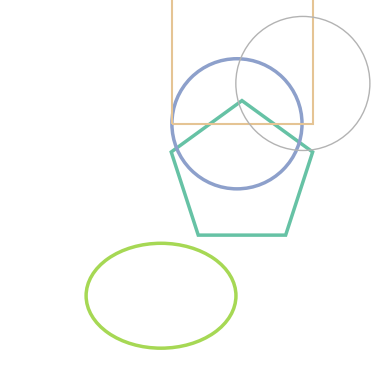[{"shape": "pentagon", "thickness": 2.5, "radius": 0.97, "center": [0.628, 0.546]}, {"shape": "circle", "thickness": 2.5, "radius": 0.84, "center": [0.615, 0.678]}, {"shape": "oval", "thickness": 2.5, "radius": 0.97, "center": [0.418, 0.232]}, {"shape": "square", "thickness": 1.5, "radius": 0.91, "center": [0.63, 0.862]}, {"shape": "circle", "thickness": 1, "radius": 0.87, "center": [0.787, 0.783]}]